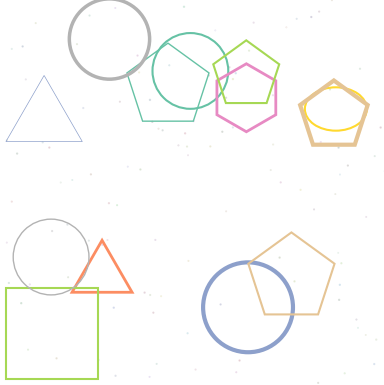[{"shape": "pentagon", "thickness": 1, "radius": 0.56, "center": [0.436, 0.776]}, {"shape": "circle", "thickness": 1.5, "radius": 0.49, "center": [0.494, 0.816]}, {"shape": "triangle", "thickness": 2, "radius": 0.45, "center": [0.265, 0.286]}, {"shape": "triangle", "thickness": 0.5, "radius": 0.57, "center": [0.115, 0.689]}, {"shape": "circle", "thickness": 3, "radius": 0.58, "center": [0.644, 0.202]}, {"shape": "hexagon", "thickness": 2, "radius": 0.44, "center": [0.64, 0.746]}, {"shape": "square", "thickness": 1.5, "radius": 0.59, "center": [0.135, 0.134]}, {"shape": "pentagon", "thickness": 1.5, "radius": 0.45, "center": [0.64, 0.805]}, {"shape": "oval", "thickness": 1.5, "radius": 0.4, "center": [0.872, 0.717]}, {"shape": "pentagon", "thickness": 3, "radius": 0.46, "center": [0.867, 0.699]}, {"shape": "pentagon", "thickness": 1.5, "radius": 0.59, "center": [0.757, 0.279]}, {"shape": "circle", "thickness": 2.5, "radius": 0.52, "center": [0.284, 0.899]}, {"shape": "circle", "thickness": 1, "radius": 0.49, "center": [0.133, 0.332]}]